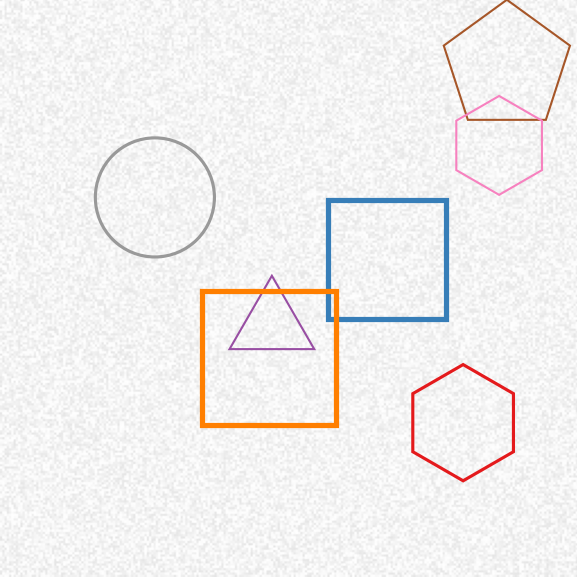[{"shape": "hexagon", "thickness": 1.5, "radius": 0.5, "center": [0.802, 0.267]}, {"shape": "square", "thickness": 2.5, "radius": 0.51, "center": [0.67, 0.549]}, {"shape": "triangle", "thickness": 1, "radius": 0.42, "center": [0.471, 0.437]}, {"shape": "square", "thickness": 2.5, "radius": 0.58, "center": [0.465, 0.379]}, {"shape": "pentagon", "thickness": 1, "radius": 0.57, "center": [0.878, 0.885]}, {"shape": "hexagon", "thickness": 1, "radius": 0.43, "center": [0.864, 0.747]}, {"shape": "circle", "thickness": 1.5, "radius": 0.52, "center": [0.268, 0.657]}]